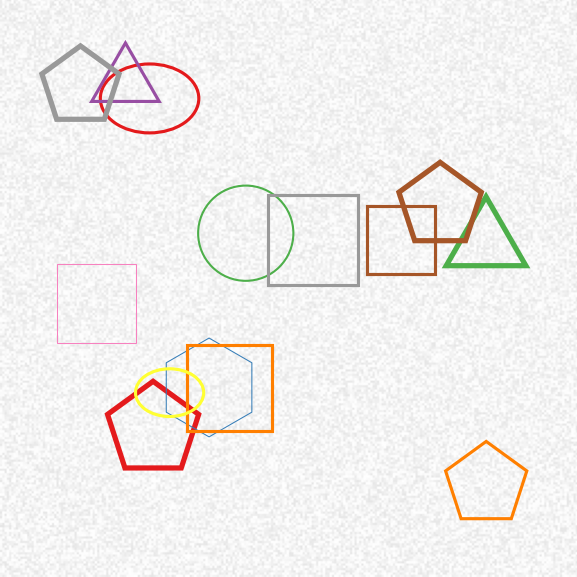[{"shape": "oval", "thickness": 1.5, "radius": 0.43, "center": [0.259, 0.829]}, {"shape": "pentagon", "thickness": 2.5, "radius": 0.41, "center": [0.265, 0.256]}, {"shape": "hexagon", "thickness": 0.5, "radius": 0.43, "center": [0.362, 0.328]}, {"shape": "triangle", "thickness": 2.5, "radius": 0.4, "center": [0.842, 0.579]}, {"shape": "circle", "thickness": 1, "radius": 0.41, "center": [0.426, 0.595]}, {"shape": "triangle", "thickness": 1.5, "radius": 0.34, "center": [0.217, 0.857]}, {"shape": "square", "thickness": 1.5, "radius": 0.37, "center": [0.397, 0.328]}, {"shape": "pentagon", "thickness": 1.5, "radius": 0.37, "center": [0.842, 0.161]}, {"shape": "oval", "thickness": 1.5, "radius": 0.3, "center": [0.294, 0.319]}, {"shape": "pentagon", "thickness": 2.5, "radius": 0.38, "center": [0.762, 0.643]}, {"shape": "square", "thickness": 1.5, "radius": 0.29, "center": [0.694, 0.584]}, {"shape": "square", "thickness": 0.5, "radius": 0.34, "center": [0.167, 0.473]}, {"shape": "pentagon", "thickness": 2.5, "radius": 0.35, "center": [0.139, 0.849]}, {"shape": "square", "thickness": 1.5, "radius": 0.39, "center": [0.542, 0.584]}]